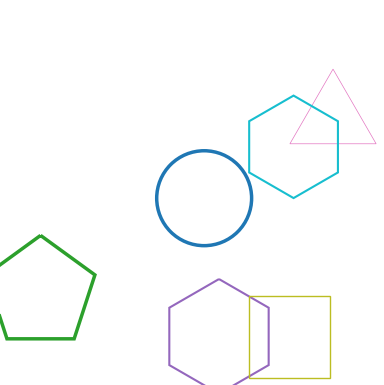[{"shape": "circle", "thickness": 2.5, "radius": 0.62, "center": [0.53, 0.485]}, {"shape": "pentagon", "thickness": 2.5, "radius": 0.74, "center": [0.105, 0.24]}, {"shape": "hexagon", "thickness": 1.5, "radius": 0.74, "center": [0.569, 0.126]}, {"shape": "triangle", "thickness": 0.5, "radius": 0.65, "center": [0.865, 0.691]}, {"shape": "square", "thickness": 1, "radius": 0.53, "center": [0.751, 0.125]}, {"shape": "hexagon", "thickness": 1.5, "radius": 0.67, "center": [0.762, 0.619]}]